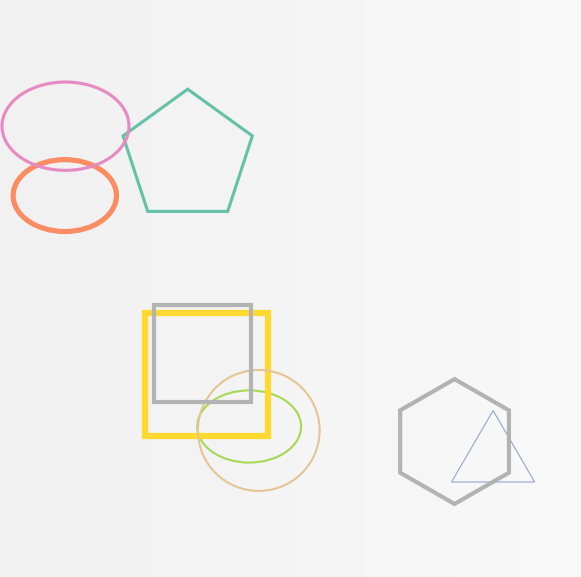[{"shape": "pentagon", "thickness": 1.5, "radius": 0.58, "center": [0.323, 0.728]}, {"shape": "oval", "thickness": 2.5, "radius": 0.44, "center": [0.112, 0.66]}, {"shape": "triangle", "thickness": 0.5, "radius": 0.41, "center": [0.848, 0.206]}, {"shape": "oval", "thickness": 1.5, "radius": 0.55, "center": [0.113, 0.781]}, {"shape": "oval", "thickness": 1, "radius": 0.45, "center": [0.429, 0.261]}, {"shape": "square", "thickness": 3, "radius": 0.53, "center": [0.355, 0.351]}, {"shape": "circle", "thickness": 1, "radius": 0.52, "center": [0.445, 0.254]}, {"shape": "hexagon", "thickness": 2, "radius": 0.54, "center": [0.782, 0.235]}, {"shape": "square", "thickness": 2, "radius": 0.42, "center": [0.348, 0.386]}]